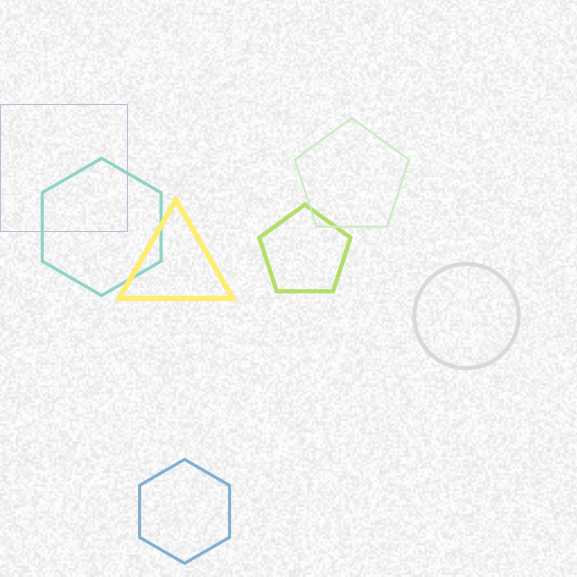[{"shape": "hexagon", "thickness": 1.5, "radius": 0.59, "center": [0.176, 0.606]}, {"shape": "square", "thickness": 0.5, "radius": 0.55, "center": [0.11, 0.709]}, {"shape": "hexagon", "thickness": 1.5, "radius": 0.45, "center": [0.32, 0.114]}, {"shape": "pentagon", "thickness": 2, "radius": 0.41, "center": [0.528, 0.562]}, {"shape": "circle", "thickness": 2, "radius": 0.45, "center": [0.808, 0.452]}, {"shape": "pentagon", "thickness": 1, "radius": 0.52, "center": [0.609, 0.691]}, {"shape": "triangle", "thickness": 2.5, "radius": 0.57, "center": [0.305, 0.539]}]